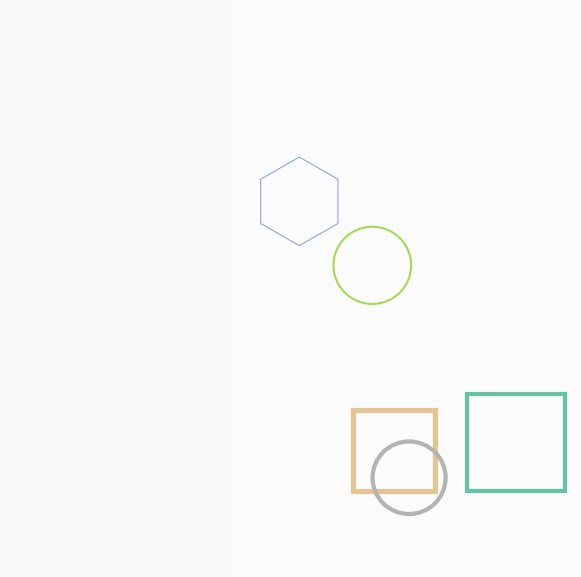[{"shape": "square", "thickness": 2, "radius": 0.42, "center": [0.887, 0.233]}, {"shape": "hexagon", "thickness": 0.5, "radius": 0.38, "center": [0.515, 0.65]}, {"shape": "circle", "thickness": 1, "radius": 0.33, "center": [0.641, 0.54]}, {"shape": "square", "thickness": 2.5, "radius": 0.35, "center": [0.678, 0.219]}, {"shape": "circle", "thickness": 2, "radius": 0.31, "center": [0.704, 0.172]}]